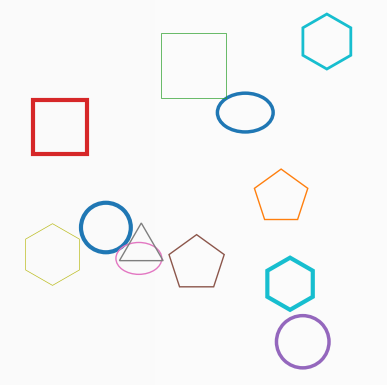[{"shape": "circle", "thickness": 3, "radius": 0.32, "center": [0.273, 0.409]}, {"shape": "oval", "thickness": 2.5, "radius": 0.36, "center": [0.633, 0.708]}, {"shape": "pentagon", "thickness": 1, "radius": 0.36, "center": [0.725, 0.488]}, {"shape": "square", "thickness": 0.5, "radius": 0.42, "center": [0.5, 0.83]}, {"shape": "square", "thickness": 3, "radius": 0.35, "center": [0.155, 0.67]}, {"shape": "circle", "thickness": 2.5, "radius": 0.34, "center": [0.781, 0.112]}, {"shape": "pentagon", "thickness": 1, "radius": 0.37, "center": [0.507, 0.316]}, {"shape": "oval", "thickness": 1, "radius": 0.3, "center": [0.358, 0.329]}, {"shape": "triangle", "thickness": 1, "radius": 0.33, "center": [0.365, 0.356]}, {"shape": "hexagon", "thickness": 0.5, "radius": 0.4, "center": [0.136, 0.339]}, {"shape": "hexagon", "thickness": 2, "radius": 0.36, "center": [0.843, 0.892]}, {"shape": "hexagon", "thickness": 3, "radius": 0.34, "center": [0.749, 0.263]}]